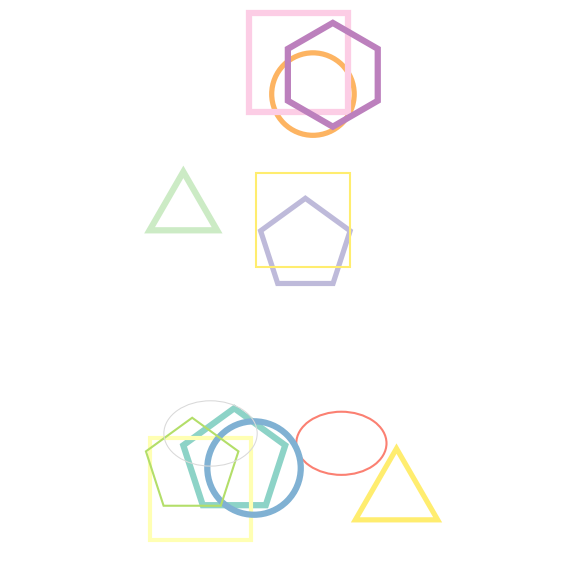[{"shape": "pentagon", "thickness": 3, "radius": 0.46, "center": [0.406, 0.199]}, {"shape": "square", "thickness": 2, "radius": 0.44, "center": [0.347, 0.152]}, {"shape": "pentagon", "thickness": 2.5, "radius": 0.41, "center": [0.529, 0.574]}, {"shape": "oval", "thickness": 1, "radius": 0.39, "center": [0.591, 0.232]}, {"shape": "circle", "thickness": 3, "radius": 0.4, "center": [0.44, 0.189]}, {"shape": "circle", "thickness": 2.5, "radius": 0.36, "center": [0.542, 0.836]}, {"shape": "pentagon", "thickness": 1, "radius": 0.42, "center": [0.333, 0.192]}, {"shape": "square", "thickness": 3, "radius": 0.43, "center": [0.516, 0.891]}, {"shape": "oval", "thickness": 0.5, "radius": 0.4, "center": [0.365, 0.249]}, {"shape": "hexagon", "thickness": 3, "radius": 0.45, "center": [0.576, 0.87]}, {"shape": "triangle", "thickness": 3, "radius": 0.34, "center": [0.317, 0.634]}, {"shape": "square", "thickness": 1, "radius": 0.41, "center": [0.525, 0.618]}, {"shape": "triangle", "thickness": 2.5, "radius": 0.41, "center": [0.687, 0.14]}]